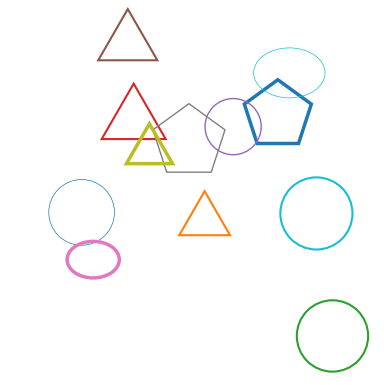[{"shape": "pentagon", "thickness": 2.5, "radius": 0.46, "center": [0.722, 0.701]}, {"shape": "circle", "thickness": 0.5, "radius": 0.43, "center": [0.212, 0.448]}, {"shape": "triangle", "thickness": 1.5, "radius": 0.38, "center": [0.532, 0.427]}, {"shape": "circle", "thickness": 1.5, "radius": 0.46, "center": [0.864, 0.127]}, {"shape": "triangle", "thickness": 1.5, "radius": 0.48, "center": [0.347, 0.687]}, {"shape": "circle", "thickness": 1, "radius": 0.36, "center": [0.606, 0.671]}, {"shape": "triangle", "thickness": 1.5, "radius": 0.44, "center": [0.332, 0.888]}, {"shape": "oval", "thickness": 2.5, "radius": 0.34, "center": [0.242, 0.326]}, {"shape": "pentagon", "thickness": 1, "radius": 0.49, "center": [0.491, 0.632]}, {"shape": "triangle", "thickness": 2.5, "radius": 0.35, "center": [0.388, 0.609]}, {"shape": "circle", "thickness": 1.5, "radius": 0.47, "center": [0.822, 0.446]}, {"shape": "oval", "thickness": 0.5, "radius": 0.46, "center": [0.752, 0.811]}]